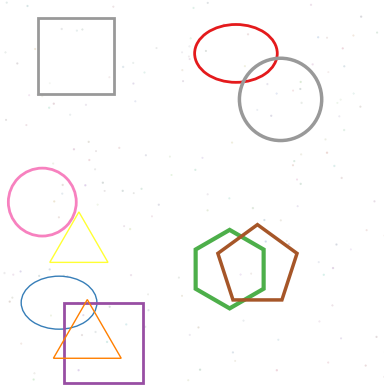[{"shape": "oval", "thickness": 2, "radius": 0.54, "center": [0.613, 0.861]}, {"shape": "oval", "thickness": 1, "radius": 0.49, "center": [0.153, 0.214]}, {"shape": "hexagon", "thickness": 3, "radius": 0.51, "center": [0.596, 0.301]}, {"shape": "square", "thickness": 2, "radius": 0.52, "center": [0.268, 0.109]}, {"shape": "triangle", "thickness": 1, "radius": 0.51, "center": [0.227, 0.12]}, {"shape": "triangle", "thickness": 1, "radius": 0.44, "center": [0.205, 0.362]}, {"shape": "pentagon", "thickness": 2.5, "radius": 0.54, "center": [0.669, 0.308]}, {"shape": "circle", "thickness": 2, "radius": 0.44, "center": [0.11, 0.475]}, {"shape": "circle", "thickness": 2.5, "radius": 0.53, "center": [0.729, 0.742]}, {"shape": "square", "thickness": 2, "radius": 0.49, "center": [0.199, 0.853]}]